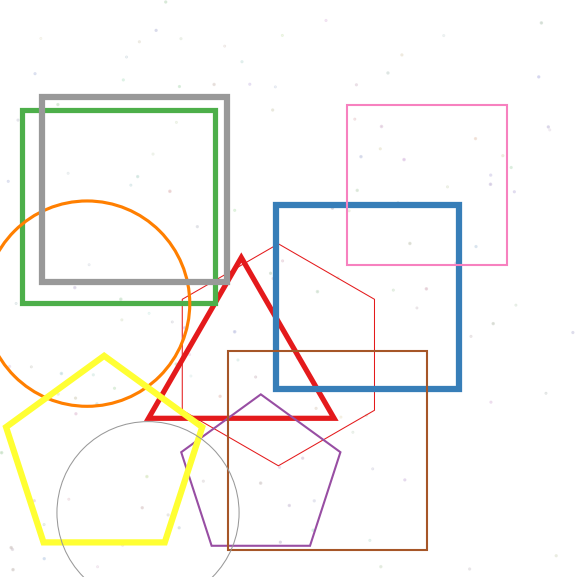[{"shape": "triangle", "thickness": 2.5, "radius": 0.93, "center": [0.418, 0.368]}, {"shape": "hexagon", "thickness": 0.5, "radius": 0.96, "center": [0.482, 0.385]}, {"shape": "square", "thickness": 3, "radius": 0.79, "center": [0.636, 0.485]}, {"shape": "square", "thickness": 2.5, "radius": 0.84, "center": [0.205, 0.641]}, {"shape": "pentagon", "thickness": 1, "radius": 0.72, "center": [0.452, 0.171]}, {"shape": "circle", "thickness": 1.5, "radius": 0.89, "center": [0.151, 0.473]}, {"shape": "pentagon", "thickness": 3, "radius": 0.89, "center": [0.18, 0.204]}, {"shape": "square", "thickness": 1, "radius": 0.86, "center": [0.567, 0.219]}, {"shape": "square", "thickness": 1, "radius": 0.7, "center": [0.739, 0.678]}, {"shape": "square", "thickness": 3, "radius": 0.8, "center": [0.232, 0.671]}, {"shape": "circle", "thickness": 0.5, "radius": 0.79, "center": [0.256, 0.111]}]